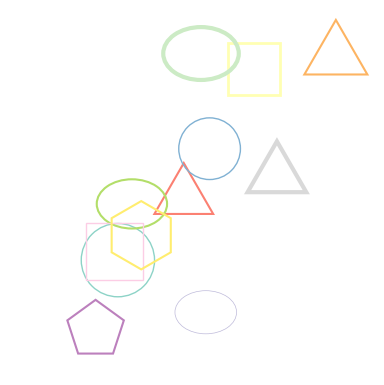[{"shape": "circle", "thickness": 1, "radius": 0.48, "center": [0.306, 0.324]}, {"shape": "square", "thickness": 2, "radius": 0.34, "center": [0.66, 0.822]}, {"shape": "oval", "thickness": 0.5, "radius": 0.4, "center": [0.534, 0.189]}, {"shape": "triangle", "thickness": 1.5, "radius": 0.44, "center": [0.477, 0.488]}, {"shape": "circle", "thickness": 1, "radius": 0.4, "center": [0.544, 0.614]}, {"shape": "triangle", "thickness": 1.5, "radius": 0.47, "center": [0.872, 0.854]}, {"shape": "oval", "thickness": 1.5, "radius": 0.46, "center": [0.343, 0.47]}, {"shape": "square", "thickness": 1, "radius": 0.37, "center": [0.298, 0.347]}, {"shape": "triangle", "thickness": 3, "radius": 0.44, "center": [0.719, 0.545]}, {"shape": "pentagon", "thickness": 1.5, "radius": 0.39, "center": [0.248, 0.144]}, {"shape": "oval", "thickness": 3, "radius": 0.49, "center": [0.522, 0.861]}, {"shape": "hexagon", "thickness": 1.5, "radius": 0.44, "center": [0.367, 0.389]}]